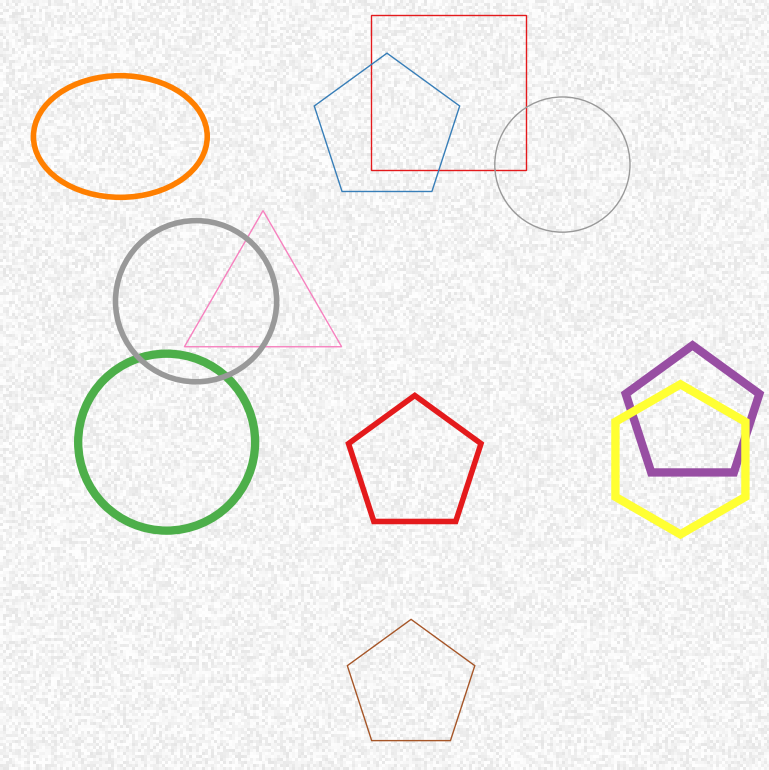[{"shape": "square", "thickness": 0.5, "radius": 0.5, "center": [0.582, 0.88]}, {"shape": "pentagon", "thickness": 2, "radius": 0.45, "center": [0.539, 0.396]}, {"shape": "pentagon", "thickness": 0.5, "radius": 0.5, "center": [0.503, 0.832]}, {"shape": "circle", "thickness": 3, "radius": 0.57, "center": [0.216, 0.426]}, {"shape": "pentagon", "thickness": 3, "radius": 0.46, "center": [0.899, 0.46]}, {"shape": "oval", "thickness": 2, "radius": 0.56, "center": [0.156, 0.823]}, {"shape": "hexagon", "thickness": 3, "radius": 0.49, "center": [0.884, 0.403]}, {"shape": "pentagon", "thickness": 0.5, "radius": 0.44, "center": [0.534, 0.109]}, {"shape": "triangle", "thickness": 0.5, "radius": 0.59, "center": [0.342, 0.609]}, {"shape": "circle", "thickness": 0.5, "radius": 0.44, "center": [0.73, 0.786]}, {"shape": "circle", "thickness": 2, "radius": 0.52, "center": [0.255, 0.609]}]